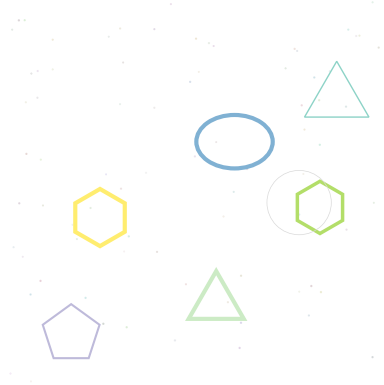[{"shape": "triangle", "thickness": 1, "radius": 0.48, "center": [0.875, 0.744]}, {"shape": "pentagon", "thickness": 1.5, "radius": 0.39, "center": [0.185, 0.132]}, {"shape": "oval", "thickness": 3, "radius": 0.5, "center": [0.609, 0.632]}, {"shape": "hexagon", "thickness": 2.5, "radius": 0.34, "center": [0.831, 0.461]}, {"shape": "circle", "thickness": 0.5, "radius": 0.42, "center": [0.777, 0.474]}, {"shape": "triangle", "thickness": 3, "radius": 0.41, "center": [0.562, 0.213]}, {"shape": "hexagon", "thickness": 3, "radius": 0.37, "center": [0.26, 0.435]}]